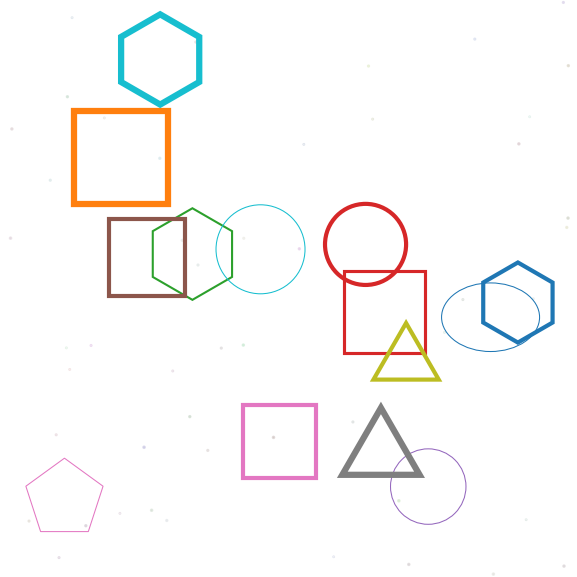[{"shape": "oval", "thickness": 0.5, "radius": 0.42, "center": [0.849, 0.45]}, {"shape": "hexagon", "thickness": 2, "radius": 0.35, "center": [0.897, 0.475]}, {"shape": "square", "thickness": 3, "radius": 0.4, "center": [0.21, 0.727]}, {"shape": "hexagon", "thickness": 1, "radius": 0.4, "center": [0.333, 0.559]}, {"shape": "circle", "thickness": 2, "radius": 0.35, "center": [0.633, 0.576]}, {"shape": "square", "thickness": 1.5, "radius": 0.35, "center": [0.666, 0.459]}, {"shape": "circle", "thickness": 0.5, "radius": 0.33, "center": [0.742, 0.157]}, {"shape": "square", "thickness": 2, "radius": 0.33, "center": [0.254, 0.553]}, {"shape": "pentagon", "thickness": 0.5, "radius": 0.35, "center": [0.112, 0.135]}, {"shape": "square", "thickness": 2, "radius": 0.32, "center": [0.484, 0.234]}, {"shape": "triangle", "thickness": 3, "radius": 0.39, "center": [0.66, 0.216]}, {"shape": "triangle", "thickness": 2, "radius": 0.33, "center": [0.703, 0.374]}, {"shape": "circle", "thickness": 0.5, "radius": 0.39, "center": [0.451, 0.567]}, {"shape": "hexagon", "thickness": 3, "radius": 0.39, "center": [0.277, 0.896]}]